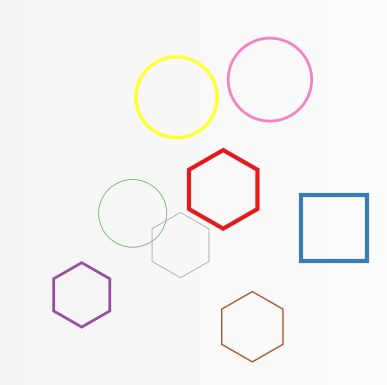[{"shape": "hexagon", "thickness": 3, "radius": 0.51, "center": [0.576, 0.508]}, {"shape": "square", "thickness": 3, "radius": 0.43, "center": [0.862, 0.408]}, {"shape": "circle", "thickness": 0.5, "radius": 0.44, "center": [0.342, 0.446]}, {"shape": "hexagon", "thickness": 2, "radius": 0.42, "center": [0.211, 0.234]}, {"shape": "circle", "thickness": 2.5, "radius": 0.52, "center": [0.456, 0.747]}, {"shape": "hexagon", "thickness": 1, "radius": 0.46, "center": [0.651, 0.151]}, {"shape": "circle", "thickness": 2, "radius": 0.54, "center": [0.697, 0.793]}, {"shape": "hexagon", "thickness": 0.5, "radius": 0.42, "center": [0.466, 0.363]}]